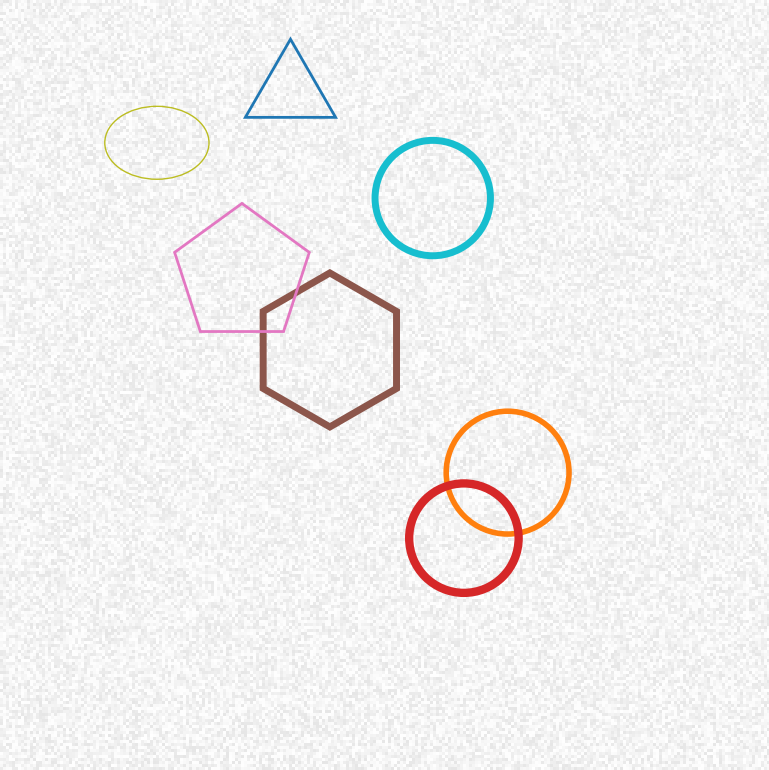[{"shape": "triangle", "thickness": 1, "radius": 0.34, "center": [0.377, 0.881]}, {"shape": "circle", "thickness": 2, "radius": 0.4, "center": [0.659, 0.386]}, {"shape": "circle", "thickness": 3, "radius": 0.36, "center": [0.602, 0.301]}, {"shape": "hexagon", "thickness": 2.5, "radius": 0.5, "center": [0.428, 0.546]}, {"shape": "pentagon", "thickness": 1, "radius": 0.46, "center": [0.314, 0.644]}, {"shape": "oval", "thickness": 0.5, "radius": 0.34, "center": [0.204, 0.815]}, {"shape": "circle", "thickness": 2.5, "radius": 0.37, "center": [0.562, 0.743]}]